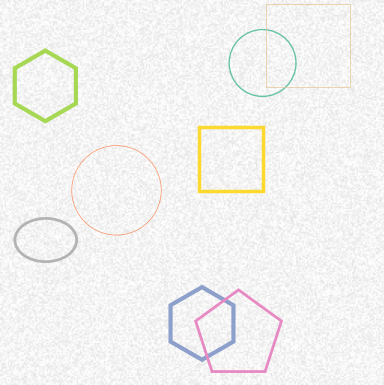[{"shape": "circle", "thickness": 1, "radius": 0.43, "center": [0.682, 0.836]}, {"shape": "circle", "thickness": 0.5, "radius": 0.58, "center": [0.303, 0.506]}, {"shape": "hexagon", "thickness": 3, "radius": 0.47, "center": [0.525, 0.16]}, {"shape": "pentagon", "thickness": 2, "radius": 0.59, "center": [0.62, 0.13]}, {"shape": "hexagon", "thickness": 3, "radius": 0.46, "center": [0.118, 0.777]}, {"shape": "square", "thickness": 2.5, "radius": 0.42, "center": [0.599, 0.587]}, {"shape": "square", "thickness": 0.5, "radius": 0.54, "center": [0.801, 0.881]}, {"shape": "oval", "thickness": 2, "radius": 0.4, "center": [0.119, 0.377]}]